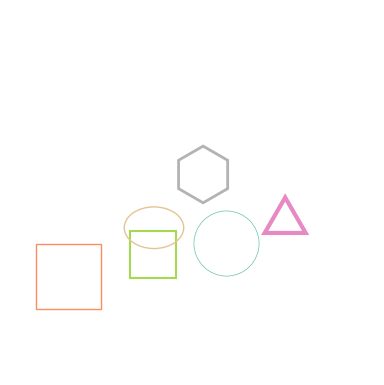[{"shape": "circle", "thickness": 0.5, "radius": 0.42, "center": [0.588, 0.368]}, {"shape": "square", "thickness": 1, "radius": 0.42, "center": [0.179, 0.281]}, {"shape": "triangle", "thickness": 3, "radius": 0.31, "center": [0.741, 0.426]}, {"shape": "square", "thickness": 1.5, "radius": 0.3, "center": [0.397, 0.339]}, {"shape": "oval", "thickness": 1, "radius": 0.39, "center": [0.4, 0.409]}, {"shape": "hexagon", "thickness": 2, "radius": 0.37, "center": [0.528, 0.547]}]